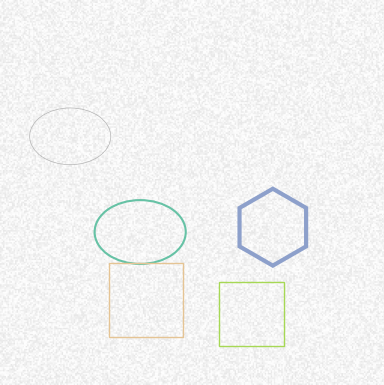[{"shape": "oval", "thickness": 1.5, "radius": 0.59, "center": [0.364, 0.397]}, {"shape": "hexagon", "thickness": 3, "radius": 0.5, "center": [0.709, 0.41]}, {"shape": "square", "thickness": 1, "radius": 0.42, "center": [0.653, 0.184]}, {"shape": "square", "thickness": 1, "radius": 0.48, "center": [0.378, 0.222]}, {"shape": "oval", "thickness": 0.5, "radius": 0.53, "center": [0.182, 0.646]}]